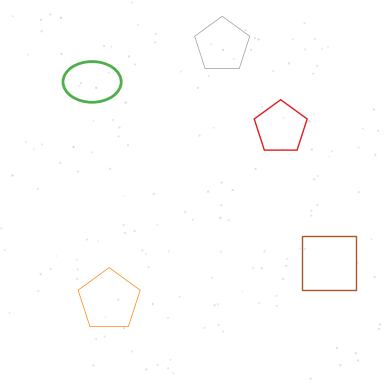[{"shape": "pentagon", "thickness": 1, "radius": 0.36, "center": [0.729, 0.669]}, {"shape": "oval", "thickness": 2, "radius": 0.38, "center": [0.239, 0.787]}, {"shape": "pentagon", "thickness": 0.5, "radius": 0.42, "center": [0.283, 0.22]}, {"shape": "square", "thickness": 1, "radius": 0.35, "center": [0.855, 0.317]}, {"shape": "pentagon", "thickness": 0.5, "radius": 0.38, "center": [0.577, 0.883]}]